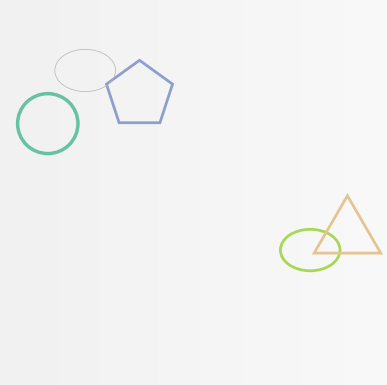[{"shape": "circle", "thickness": 2.5, "radius": 0.39, "center": [0.123, 0.679]}, {"shape": "pentagon", "thickness": 2, "radius": 0.45, "center": [0.36, 0.754]}, {"shape": "oval", "thickness": 2, "radius": 0.38, "center": [0.801, 0.351]}, {"shape": "triangle", "thickness": 2, "radius": 0.5, "center": [0.897, 0.392]}, {"shape": "oval", "thickness": 0.5, "radius": 0.39, "center": [0.22, 0.817]}]